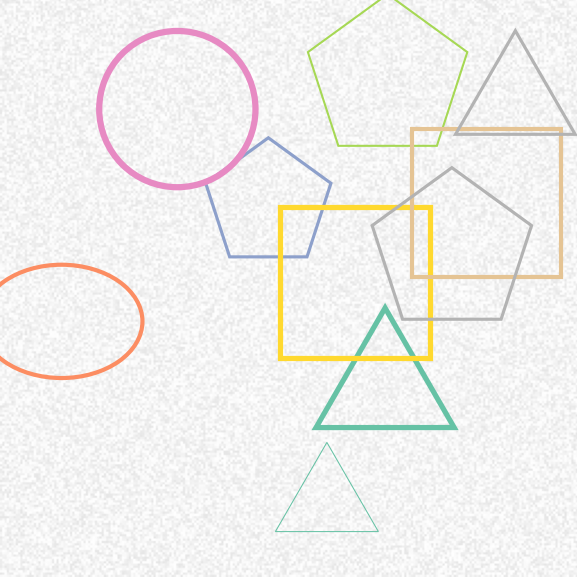[{"shape": "triangle", "thickness": 2.5, "radius": 0.69, "center": [0.667, 0.328]}, {"shape": "triangle", "thickness": 0.5, "radius": 0.51, "center": [0.566, 0.13]}, {"shape": "oval", "thickness": 2, "radius": 0.7, "center": [0.107, 0.443]}, {"shape": "pentagon", "thickness": 1.5, "radius": 0.57, "center": [0.465, 0.647]}, {"shape": "circle", "thickness": 3, "radius": 0.68, "center": [0.307, 0.81]}, {"shape": "pentagon", "thickness": 1, "radius": 0.73, "center": [0.671, 0.864]}, {"shape": "square", "thickness": 2.5, "radius": 0.65, "center": [0.615, 0.511]}, {"shape": "square", "thickness": 2, "radius": 0.64, "center": [0.843, 0.647]}, {"shape": "triangle", "thickness": 1.5, "radius": 0.6, "center": [0.892, 0.826]}, {"shape": "pentagon", "thickness": 1.5, "radius": 0.73, "center": [0.782, 0.564]}]